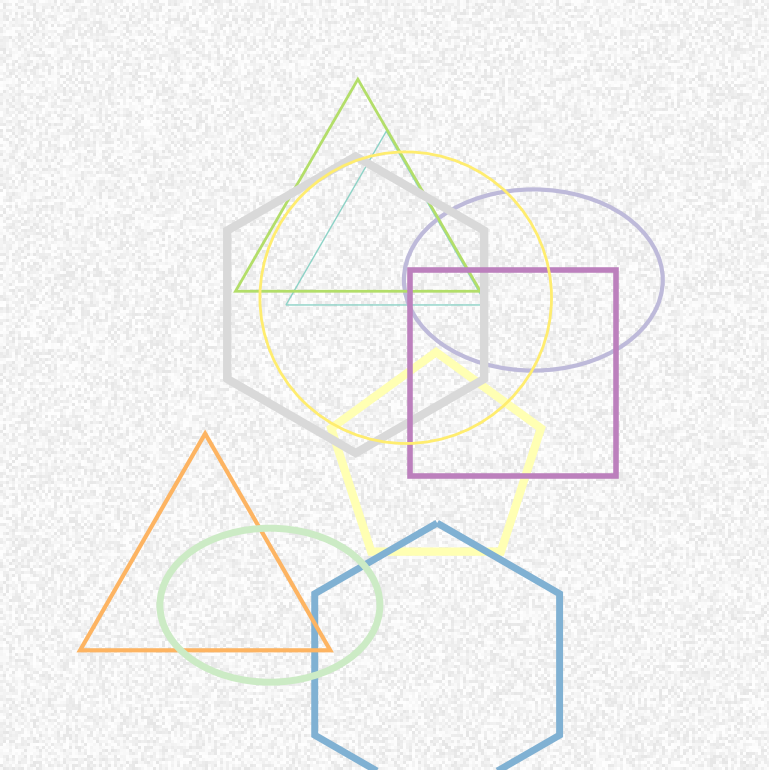[{"shape": "triangle", "thickness": 0.5, "radius": 0.75, "center": [0.502, 0.679]}, {"shape": "pentagon", "thickness": 3, "radius": 0.72, "center": [0.566, 0.399]}, {"shape": "oval", "thickness": 1.5, "radius": 0.84, "center": [0.693, 0.636]}, {"shape": "hexagon", "thickness": 2.5, "radius": 0.92, "center": [0.568, 0.137]}, {"shape": "triangle", "thickness": 1.5, "radius": 0.94, "center": [0.266, 0.249]}, {"shape": "triangle", "thickness": 1, "radius": 0.92, "center": [0.465, 0.714]}, {"shape": "hexagon", "thickness": 3, "radius": 0.96, "center": [0.462, 0.604]}, {"shape": "square", "thickness": 2, "radius": 0.67, "center": [0.667, 0.515]}, {"shape": "oval", "thickness": 2.5, "radius": 0.71, "center": [0.351, 0.214]}, {"shape": "circle", "thickness": 1, "radius": 0.95, "center": [0.527, 0.613]}]